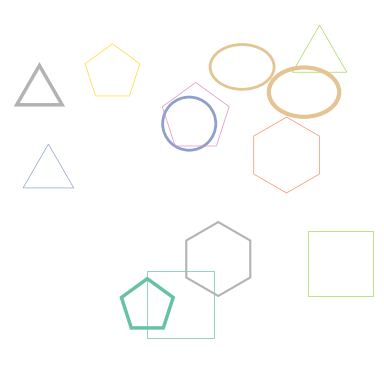[{"shape": "pentagon", "thickness": 2.5, "radius": 0.35, "center": [0.383, 0.205]}, {"shape": "square", "thickness": 0.5, "radius": 0.43, "center": [0.468, 0.209]}, {"shape": "hexagon", "thickness": 0.5, "radius": 0.49, "center": [0.744, 0.597]}, {"shape": "circle", "thickness": 2, "radius": 0.35, "center": [0.491, 0.679]}, {"shape": "triangle", "thickness": 0.5, "radius": 0.38, "center": [0.126, 0.55]}, {"shape": "pentagon", "thickness": 0.5, "radius": 0.46, "center": [0.508, 0.695]}, {"shape": "triangle", "thickness": 0.5, "radius": 0.41, "center": [0.83, 0.853]}, {"shape": "square", "thickness": 0.5, "radius": 0.42, "center": [0.883, 0.317]}, {"shape": "pentagon", "thickness": 0.5, "radius": 0.37, "center": [0.292, 0.811]}, {"shape": "oval", "thickness": 3, "radius": 0.46, "center": [0.79, 0.761]}, {"shape": "oval", "thickness": 2, "radius": 0.42, "center": [0.629, 0.826]}, {"shape": "hexagon", "thickness": 1.5, "radius": 0.48, "center": [0.567, 0.327]}, {"shape": "triangle", "thickness": 2.5, "radius": 0.34, "center": [0.102, 0.762]}]